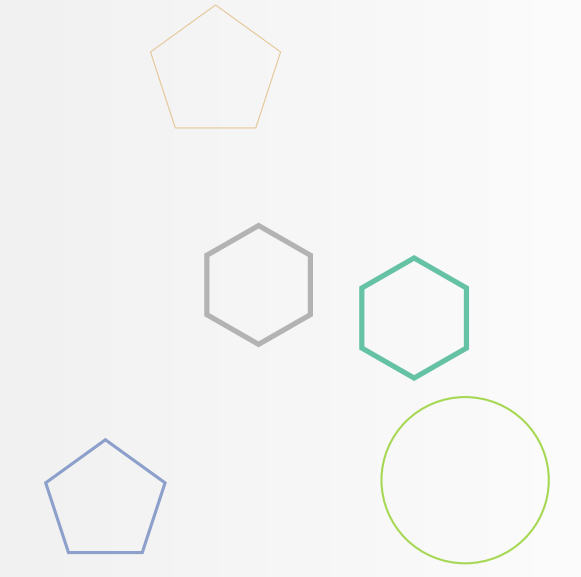[{"shape": "hexagon", "thickness": 2.5, "radius": 0.52, "center": [0.712, 0.448]}, {"shape": "pentagon", "thickness": 1.5, "radius": 0.54, "center": [0.181, 0.13]}, {"shape": "circle", "thickness": 1, "radius": 0.72, "center": [0.8, 0.168]}, {"shape": "pentagon", "thickness": 0.5, "radius": 0.59, "center": [0.371, 0.873]}, {"shape": "hexagon", "thickness": 2.5, "radius": 0.51, "center": [0.445, 0.506]}]